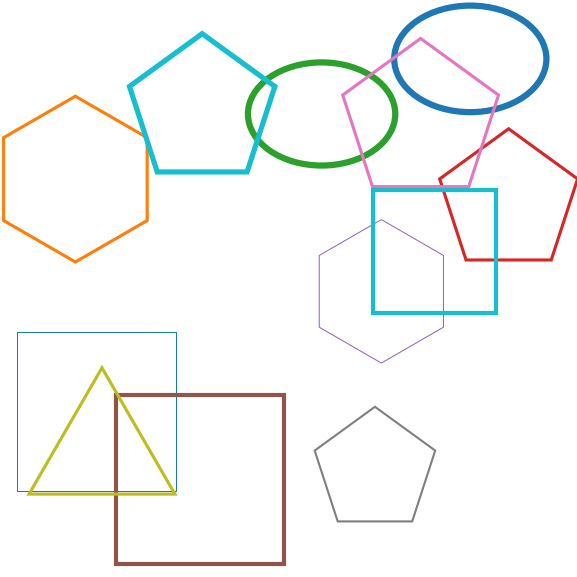[{"shape": "oval", "thickness": 3, "radius": 0.66, "center": [0.814, 0.897]}, {"shape": "square", "thickness": 0.5, "radius": 0.68, "center": [0.167, 0.286]}, {"shape": "hexagon", "thickness": 1.5, "radius": 0.72, "center": [0.131, 0.689]}, {"shape": "oval", "thickness": 3, "radius": 0.64, "center": [0.557, 0.802]}, {"shape": "pentagon", "thickness": 1.5, "radius": 0.63, "center": [0.881, 0.651]}, {"shape": "hexagon", "thickness": 0.5, "radius": 0.62, "center": [0.66, 0.495]}, {"shape": "square", "thickness": 2, "radius": 0.73, "center": [0.346, 0.169]}, {"shape": "pentagon", "thickness": 1.5, "radius": 0.71, "center": [0.728, 0.791]}, {"shape": "pentagon", "thickness": 1, "radius": 0.55, "center": [0.649, 0.185]}, {"shape": "triangle", "thickness": 1.5, "radius": 0.73, "center": [0.177, 0.216]}, {"shape": "square", "thickness": 2, "radius": 0.53, "center": [0.752, 0.563]}, {"shape": "pentagon", "thickness": 2.5, "radius": 0.66, "center": [0.35, 0.808]}]